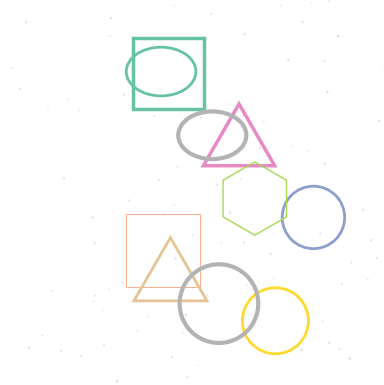[{"shape": "oval", "thickness": 2, "radius": 0.45, "center": [0.418, 0.814]}, {"shape": "square", "thickness": 2.5, "radius": 0.46, "center": [0.437, 0.81]}, {"shape": "square", "thickness": 0.5, "radius": 0.48, "center": [0.424, 0.35]}, {"shape": "circle", "thickness": 2, "radius": 0.41, "center": [0.814, 0.435]}, {"shape": "triangle", "thickness": 2.5, "radius": 0.53, "center": [0.621, 0.623]}, {"shape": "hexagon", "thickness": 1, "radius": 0.48, "center": [0.662, 0.484]}, {"shape": "circle", "thickness": 2, "radius": 0.43, "center": [0.715, 0.167]}, {"shape": "triangle", "thickness": 2, "radius": 0.55, "center": [0.443, 0.273]}, {"shape": "circle", "thickness": 3, "radius": 0.51, "center": [0.569, 0.211]}, {"shape": "oval", "thickness": 3, "radius": 0.44, "center": [0.551, 0.649]}]